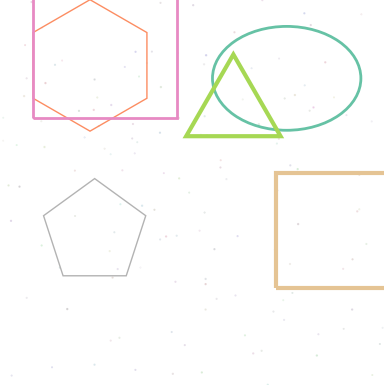[{"shape": "oval", "thickness": 2, "radius": 0.96, "center": [0.745, 0.797]}, {"shape": "hexagon", "thickness": 1, "radius": 0.85, "center": [0.234, 0.83]}, {"shape": "square", "thickness": 2, "radius": 0.94, "center": [0.272, 0.881]}, {"shape": "triangle", "thickness": 3, "radius": 0.71, "center": [0.606, 0.717]}, {"shape": "square", "thickness": 3, "radius": 0.75, "center": [0.867, 0.402]}, {"shape": "pentagon", "thickness": 1, "radius": 0.7, "center": [0.246, 0.397]}]